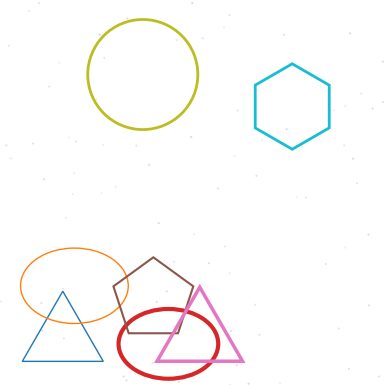[{"shape": "triangle", "thickness": 1, "radius": 0.61, "center": [0.163, 0.122]}, {"shape": "oval", "thickness": 1, "radius": 0.7, "center": [0.193, 0.258]}, {"shape": "oval", "thickness": 3, "radius": 0.65, "center": [0.437, 0.107]}, {"shape": "pentagon", "thickness": 1.5, "radius": 0.55, "center": [0.398, 0.223]}, {"shape": "triangle", "thickness": 2.5, "radius": 0.64, "center": [0.519, 0.126]}, {"shape": "circle", "thickness": 2, "radius": 0.71, "center": [0.371, 0.806]}, {"shape": "hexagon", "thickness": 2, "radius": 0.55, "center": [0.759, 0.723]}]